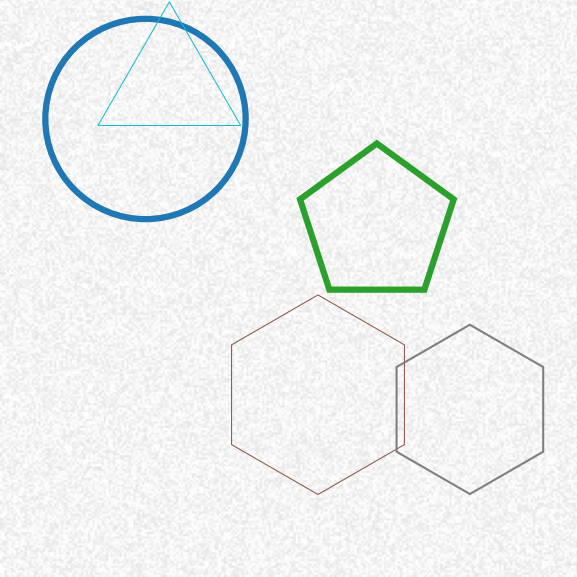[{"shape": "circle", "thickness": 3, "radius": 0.87, "center": [0.252, 0.793]}, {"shape": "pentagon", "thickness": 3, "radius": 0.7, "center": [0.653, 0.611]}, {"shape": "hexagon", "thickness": 0.5, "radius": 0.86, "center": [0.551, 0.316]}, {"shape": "hexagon", "thickness": 1, "radius": 0.73, "center": [0.814, 0.29]}, {"shape": "triangle", "thickness": 0.5, "radius": 0.71, "center": [0.293, 0.853]}]